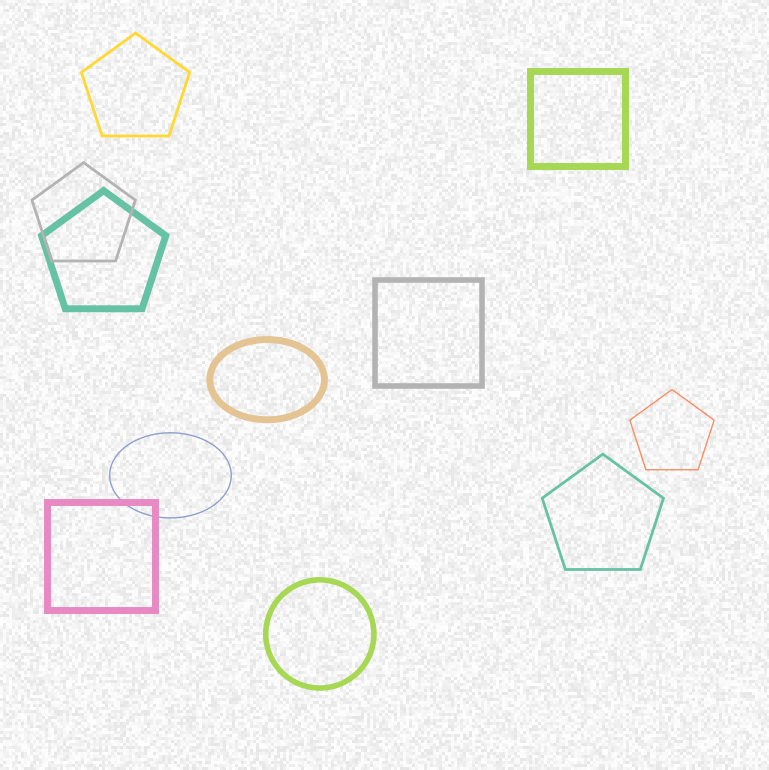[{"shape": "pentagon", "thickness": 1, "radius": 0.41, "center": [0.783, 0.327]}, {"shape": "pentagon", "thickness": 2.5, "radius": 0.42, "center": [0.135, 0.668]}, {"shape": "pentagon", "thickness": 0.5, "radius": 0.29, "center": [0.873, 0.437]}, {"shape": "oval", "thickness": 0.5, "radius": 0.39, "center": [0.221, 0.383]}, {"shape": "square", "thickness": 2.5, "radius": 0.35, "center": [0.132, 0.278]}, {"shape": "circle", "thickness": 2, "radius": 0.35, "center": [0.415, 0.177]}, {"shape": "square", "thickness": 2.5, "radius": 0.31, "center": [0.75, 0.846]}, {"shape": "pentagon", "thickness": 1, "radius": 0.37, "center": [0.176, 0.883]}, {"shape": "oval", "thickness": 2.5, "radius": 0.37, "center": [0.347, 0.507]}, {"shape": "square", "thickness": 2, "radius": 0.35, "center": [0.556, 0.568]}, {"shape": "pentagon", "thickness": 1, "radius": 0.35, "center": [0.109, 0.718]}]